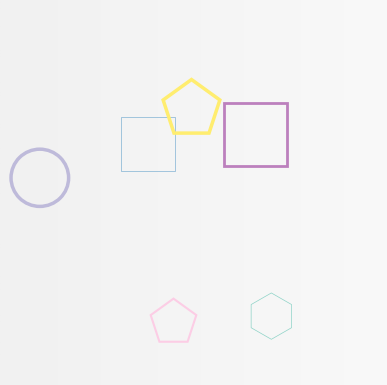[{"shape": "hexagon", "thickness": 0.5, "radius": 0.3, "center": [0.7, 0.179]}, {"shape": "circle", "thickness": 2.5, "radius": 0.37, "center": [0.103, 0.538]}, {"shape": "square", "thickness": 0.5, "radius": 0.35, "center": [0.381, 0.626]}, {"shape": "pentagon", "thickness": 1.5, "radius": 0.31, "center": [0.448, 0.162]}, {"shape": "square", "thickness": 2, "radius": 0.41, "center": [0.659, 0.651]}, {"shape": "pentagon", "thickness": 2.5, "radius": 0.38, "center": [0.494, 0.717]}]